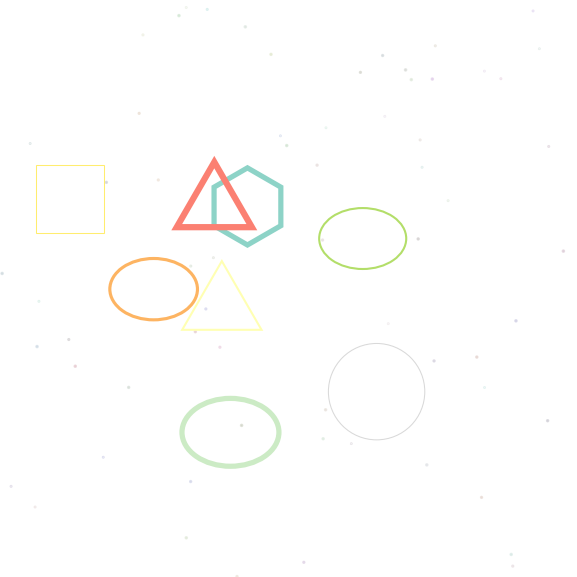[{"shape": "hexagon", "thickness": 2.5, "radius": 0.33, "center": [0.428, 0.642]}, {"shape": "triangle", "thickness": 1, "radius": 0.4, "center": [0.384, 0.468]}, {"shape": "triangle", "thickness": 3, "radius": 0.38, "center": [0.371, 0.643]}, {"shape": "oval", "thickness": 1.5, "radius": 0.38, "center": [0.266, 0.498]}, {"shape": "oval", "thickness": 1, "radius": 0.38, "center": [0.628, 0.586]}, {"shape": "circle", "thickness": 0.5, "radius": 0.42, "center": [0.652, 0.321]}, {"shape": "oval", "thickness": 2.5, "radius": 0.42, "center": [0.399, 0.251]}, {"shape": "square", "thickness": 0.5, "radius": 0.3, "center": [0.122, 0.655]}]